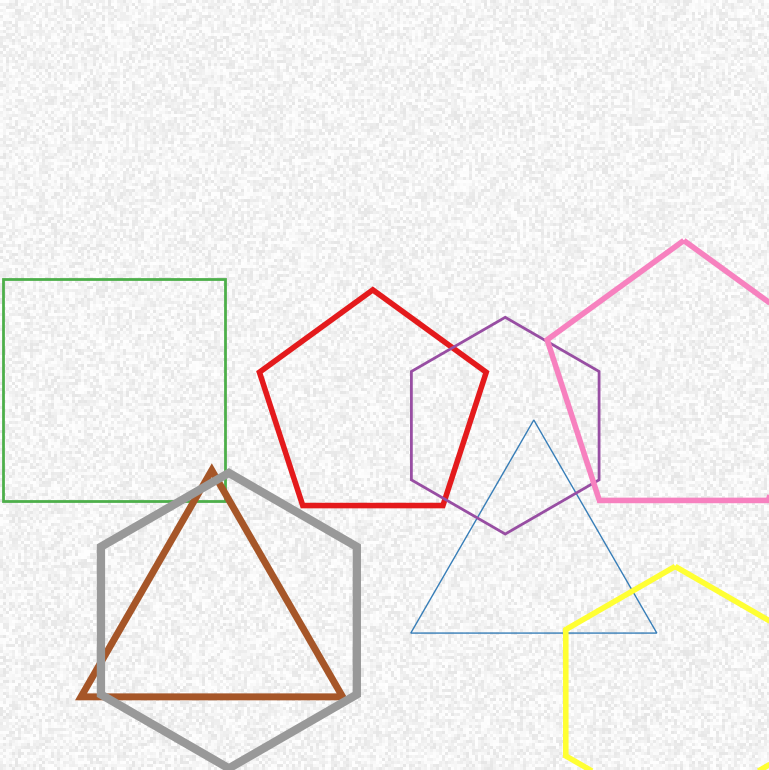[{"shape": "pentagon", "thickness": 2, "radius": 0.77, "center": [0.484, 0.469]}, {"shape": "triangle", "thickness": 0.5, "radius": 0.92, "center": [0.693, 0.27]}, {"shape": "square", "thickness": 1, "radius": 0.72, "center": [0.148, 0.494]}, {"shape": "hexagon", "thickness": 1, "radius": 0.7, "center": [0.656, 0.447]}, {"shape": "hexagon", "thickness": 2, "radius": 0.82, "center": [0.877, 0.1]}, {"shape": "triangle", "thickness": 2.5, "radius": 0.98, "center": [0.275, 0.193]}, {"shape": "pentagon", "thickness": 2, "radius": 0.93, "center": [0.888, 0.501]}, {"shape": "hexagon", "thickness": 3, "radius": 0.96, "center": [0.297, 0.194]}]